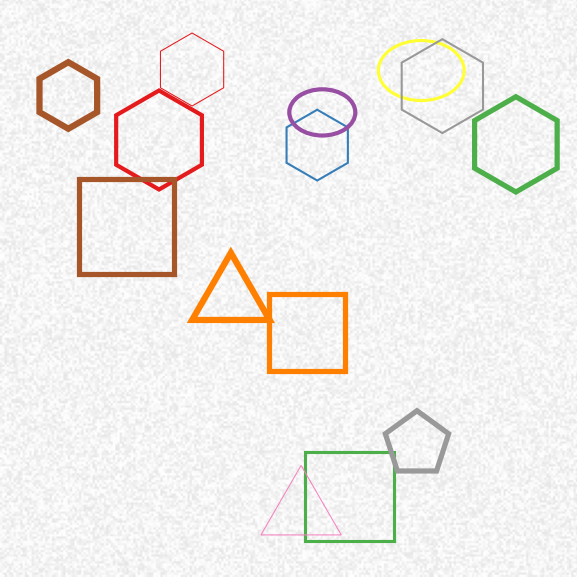[{"shape": "hexagon", "thickness": 0.5, "radius": 0.32, "center": [0.333, 0.879]}, {"shape": "hexagon", "thickness": 2, "radius": 0.43, "center": [0.275, 0.757]}, {"shape": "hexagon", "thickness": 1, "radius": 0.31, "center": [0.549, 0.748]}, {"shape": "hexagon", "thickness": 2.5, "radius": 0.41, "center": [0.893, 0.749]}, {"shape": "square", "thickness": 1.5, "radius": 0.38, "center": [0.605, 0.14]}, {"shape": "oval", "thickness": 2, "radius": 0.29, "center": [0.558, 0.804]}, {"shape": "triangle", "thickness": 3, "radius": 0.39, "center": [0.4, 0.484]}, {"shape": "square", "thickness": 2.5, "radius": 0.33, "center": [0.532, 0.423]}, {"shape": "oval", "thickness": 1.5, "radius": 0.37, "center": [0.729, 0.877]}, {"shape": "hexagon", "thickness": 3, "radius": 0.29, "center": [0.118, 0.834]}, {"shape": "square", "thickness": 2.5, "radius": 0.41, "center": [0.219, 0.607]}, {"shape": "triangle", "thickness": 0.5, "radius": 0.4, "center": [0.521, 0.113]}, {"shape": "hexagon", "thickness": 1, "radius": 0.41, "center": [0.766, 0.85]}, {"shape": "pentagon", "thickness": 2.5, "radius": 0.29, "center": [0.722, 0.23]}]